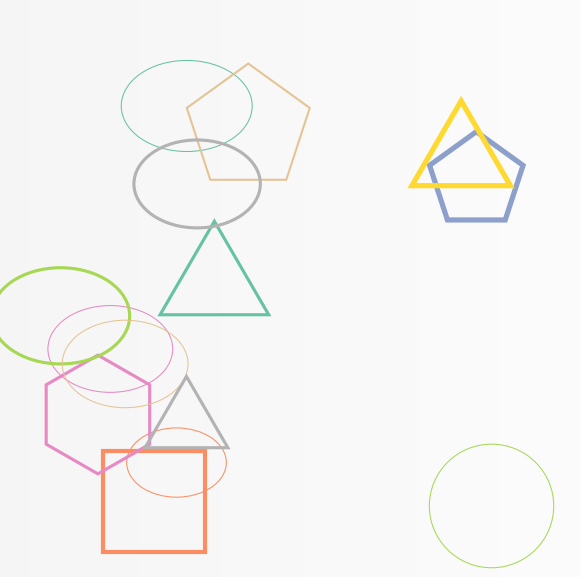[{"shape": "oval", "thickness": 0.5, "radius": 0.56, "center": [0.321, 0.816]}, {"shape": "triangle", "thickness": 1.5, "radius": 0.54, "center": [0.369, 0.508]}, {"shape": "oval", "thickness": 0.5, "radius": 0.43, "center": [0.304, 0.198]}, {"shape": "square", "thickness": 2, "radius": 0.44, "center": [0.265, 0.131]}, {"shape": "pentagon", "thickness": 2.5, "radius": 0.42, "center": [0.819, 0.687]}, {"shape": "hexagon", "thickness": 1.5, "radius": 0.51, "center": [0.168, 0.281]}, {"shape": "oval", "thickness": 0.5, "radius": 0.54, "center": [0.19, 0.395]}, {"shape": "oval", "thickness": 1.5, "radius": 0.6, "center": [0.104, 0.452]}, {"shape": "circle", "thickness": 0.5, "radius": 0.54, "center": [0.846, 0.123]}, {"shape": "triangle", "thickness": 2.5, "radius": 0.49, "center": [0.793, 0.727]}, {"shape": "oval", "thickness": 0.5, "radius": 0.54, "center": [0.215, 0.369]}, {"shape": "pentagon", "thickness": 1, "radius": 0.56, "center": [0.427, 0.778]}, {"shape": "triangle", "thickness": 1.5, "radius": 0.41, "center": [0.321, 0.265]}, {"shape": "oval", "thickness": 1.5, "radius": 0.54, "center": [0.339, 0.681]}]